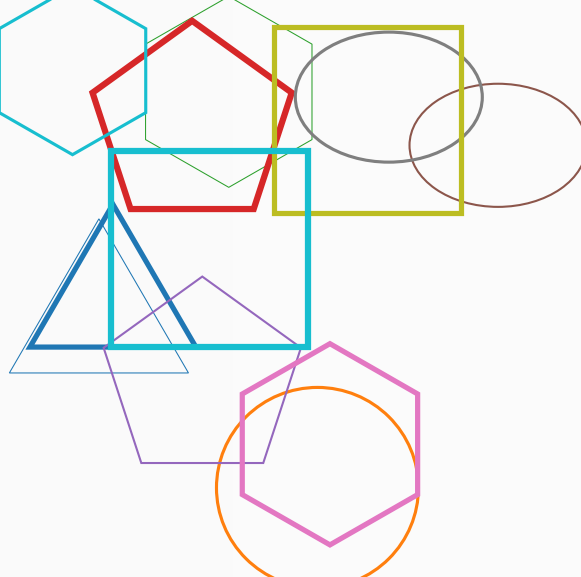[{"shape": "triangle", "thickness": 0.5, "radius": 0.89, "center": [0.17, 0.442]}, {"shape": "triangle", "thickness": 2.5, "radius": 0.82, "center": [0.194, 0.481]}, {"shape": "circle", "thickness": 1.5, "radius": 0.87, "center": [0.546, 0.155]}, {"shape": "hexagon", "thickness": 0.5, "radius": 0.83, "center": [0.394, 0.84]}, {"shape": "pentagon", "thickness": 3, "radius": 0.9, "center": [0.331, 0.783]}, {"shape": "pentagon", "thickness": 1, "radius": 0.89, "center": [0.348, 0.342]}, {"shape": "oval", "thickness": 1, "radius": 0.76, "center": [0.857, 0.748]}, {"shape": "hexagon", "thickness": 2.5, "radius": 0.87, "center": [0.568, 0.23]}, {"shape": "oval", "thickness": 1.5, "radius": 0.8, "center": [0.669, 0.831]}, {"shape": "square", "thickness": 2.5, "radius": 0.8, "center": [0.633, 0.791]}, {"shape": "square", "thickness": 3, "radius": 0.85, "center": [0.36, 0.568]}, {"shape": "hexagon", "thickness": 1.5, "radius": 0.73, "center": [0.125, 0.877]}]